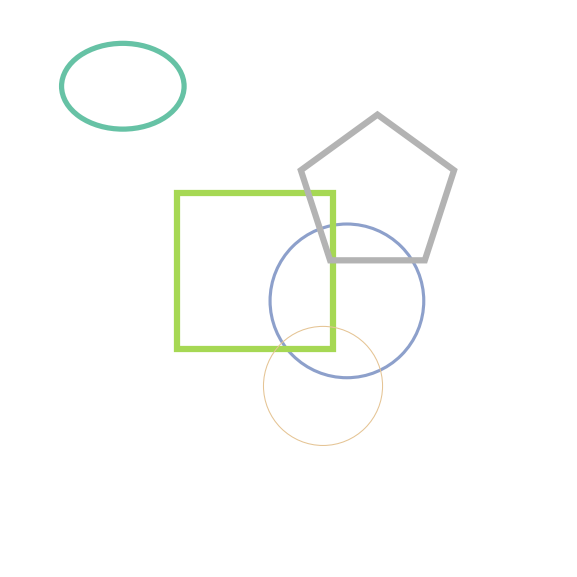[{"shape": "oval", "thickness": 2.5, "radius": 0.53, "center": [0.213, 0.85]}, {"shape": "circle", "thickness": 1.5, "radius": 0.67, "center": [0.601, 0.478]}, {"shape": "square", "thickness": 3, "radius": 0.68, "center": [0.441, 0.53]}, {"shape": "circle", "thickness": 0.5, "radius": 0.52, "center": [0.559, 0.331]}, {"shape": "pentagon", "thickness": 3, "radius": 0.7, "center": [0.654, 0.661]}]